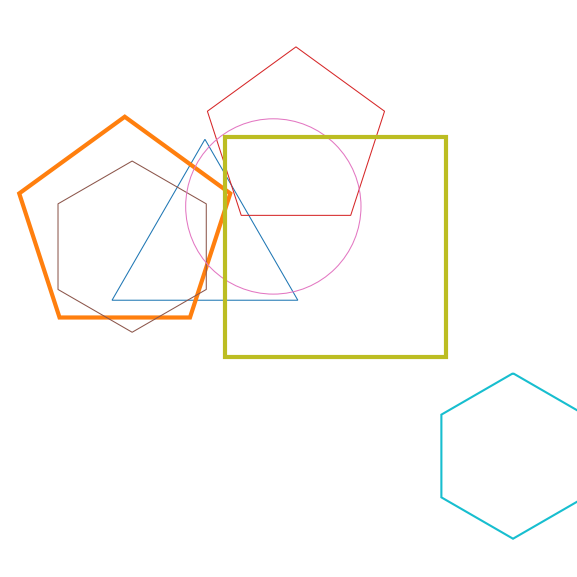[{"shape": "triangle", "thickness": 0.5, "radius": 0.93, "center": [0.355, 0.572]}, {"shape": "pentagon", "thickness": 2, "radius": 0.96, "center": [0.216, 0.605]}, {"shape": "pentagon", "thickness": 0.5, "radius": 0.81, "center": [0.512, 0.757]}, {"shape": "hexagon", "thickness": 0.5, "radius": 0.74, "center": [0.229, 0.572]}, {"shape": "circle", "thickness": 0.5, "radius": 0.76, "center": [0.473, 0.642]}, {"shape": "square", "thickness": 2, "radius": 0.95, "center": [0.581, 0.571]}, {"shape": "hexagon", "thickness": 1, "radius": 0.72, "center": [0.888, 0.21]}]